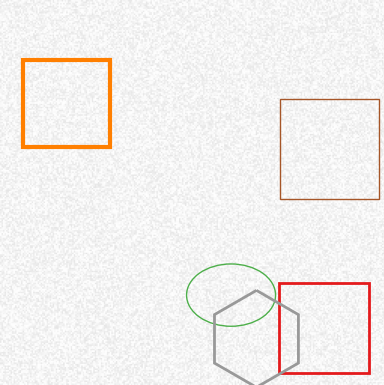[{"shape": "square", "thickness": 2, "radius": 0.58, "center": [0.842, 0.147]}, {"shape": "oval", "thickness": 1, "radius": 0.58, "center": [0.6, 0.233]}, {"shape": "square", "thickness": 3, "radius": 0.56, "center": [0.173, 0.732]}, {"shape": "square", "thickness": 1, "radius": 0.64, "center": [0.855, 0.613]}, {"shape": "hexagon", "thickness": 2, "radius": 0.63, "center": [0.666, 0.12]}]